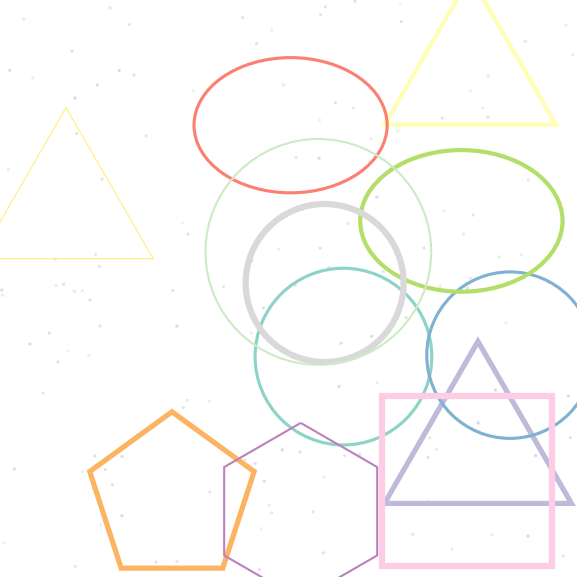[{"shape": "circle", "thickness": 1.5, "radius": 0.76, "center": [0.595, 0.382]}, {"shape": "triangle", "thickness": 2, "radius": 0.86, "center": [0.814, 0.869]}, {"shape": "triangle", "thickness": 2.5, "radius": 0.94, "center": [0.828, 0.221]}, {"shape": "oval", "thickness": 1.5, "radius": 0.84, "center": [0.503, 0.782]}, {"shape": "circle", "thickness": 1.5, "radius": 0.72, "center": [0.883, 0.384]}, {"shape": "pentagon", "thickness": 2.5, "radius": 0.75, "center": [0.298, 0.136]}, {"shape": "oval", "thickness": 2, "radius": 0.88, "center": [0.799, 0.617]}, {"shape": "square", "thickness": 3, "radius": 0.74, "center": [0.809, 0.166]}, {"shape": "circle", "thickness": 3, "radius": 0.68, "center": [0.562, 0.509]}, {"shape": "hexagon", "thickness": 1, "radius": 0.76, "center": [0.521, 0.114]}, {"shape": "circle", "thickness": 1, "radius": 0.98, "center": [0.551, 0.563]}, {"shape": "triangle", "thickness": 0.5, "radius": 0.87, "center": [0.114, 0.638]}]